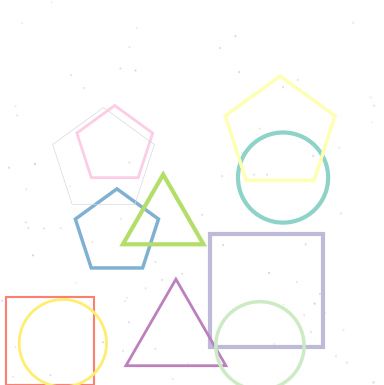[{"shape": "circle", "thickness": 3, "radius": 0.59, "center": [0.735, 0.539]}, {"shape": "pentagon", "thickness": 2.5, "radius": 0.75, "center": [0.728, 0.653]}, {"shape": "square", "thickness": 3, "radius": 0.73, "center": [0.692, 0.246]}, {"shape": "square", "thickness": 1.5, "radius": 0.57, "center": [0.129, 0.114]}, {"shape": "pentagon", "thickness": 2.5, "radius": 0.57, "center": [0.304, 0.396]}, {"shape": "triangle", "thickness": 3, "radius": 0.6, "center": [0.424, 0.426]}, {"shape": "pentagon", "thickness": 2, "radius": 0.52, "center": [0.298, 0.622]}, {"shape": "pentagon", "thickness": 0.5, "radius": 0.69, "center": [0.269, 0.582]}, {"shape": "triangle", "thickness": 2, "radius": 0.75, "center": [0.457, 0.125]}, {"shape": "circle", "thickness": 2.5, "radius": 0.57, "center": [0.675, 0.102]}, {"shape": "circle", "thickness": 2, "radius": 0.57, "center": [0.163, 0.109]}]